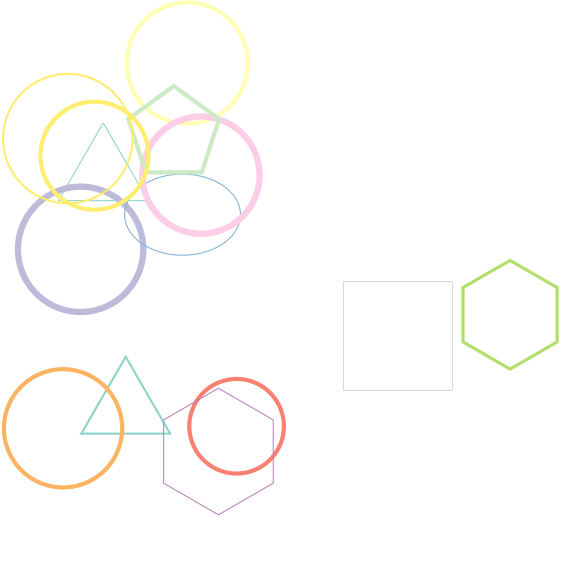[{"shape": "triangle", "thickness": 0.5, "radius": 0.45, "center": [0.179, 0.697]}, {"shape": "triangle", "thickness": 1, "radius": 0.44, "center": [0.218, 0.293]}, {"shape": "circle", "thickness": 2, "radius": 0.53, "center": [0.324, 0.89]}, {"shape": "circle", "thickness": 3, "radius": 0.54, "center": [0.14, 0.567]}, {"shape": "circle", "thickness": 2, "radius": 0.41, "center": [0.41, 0.261]}, {"shape": "oval", "thickness": 0.5, "radius": 0.5, "center": [0.316, 0.627]}, {"shape": "circle", "thickness": 2, "radius": 0.51, "center": [0.109, 0.257]}, {"shape": "hexagon", "thickness": 1.5, "radius": 0.47, "center": [0.883, 0.454]}, {"shape": "circle", "thickness": 3, "radius": 0.51, "center": [0.348, 0.696]}, {"shape": "square", "thickness": 0.5, "radius": 0.47, "center": [0.688, 0.418]}, {"shape": "hexagon", "thickness": 0.5, "radius": 0.55, "center": [0.378, 0.217]}, {"shape": "pentagon", "thickness": 2, "radius": 0.41, "center": [0.301, 0.768]}, {"shape": "circle", "thickness": 1, "radius": 0.56, "center": [0.117, 0.759]}, {"shape": "circle", "thickness": 2, "radius": 0.47, "center": [0.164, 0.729]}]